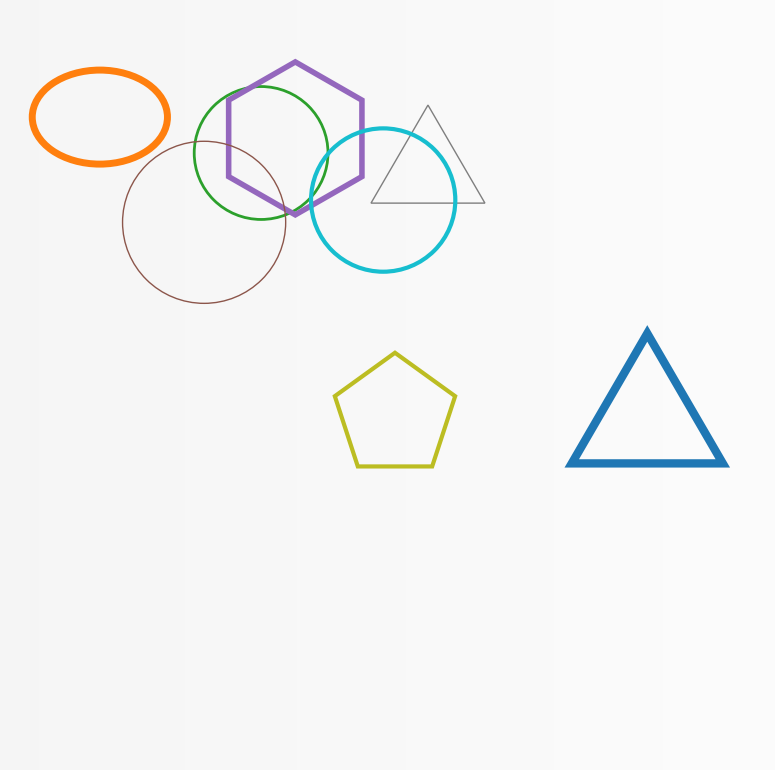[{"shape": "triangle", "thickness": 3, "radius": 0.56, "center": [0.835, 0.454]}, {"shape": "oval", "thickness": 2.5, "radius": 0.44, "center": [0.129, 0.848]}, {"shape": "circle", "thickness": 1, "radius": 0.43, "center": [0.337, 0.801]}, {"shape": "hexagon", "thickness": 2, "radius": 0.5, "center": [0.381, 0.82]}, {"shape": "circle", "thickness": 0.5, "radius": 0.53, "center": [0.263, 0.711]}, {"shape": "triangle", "thickness": 0.5, "radius": 0.42, "center": [0.552, 0.779]}, {"shape": "pentagon", "thickness": 1.5, "radius": 0.41, "center": [0.51, 0.46]}, {"shape": "circle", "thickness": 1.5, "radius": 0.47, "center": [0.494, 0.74]}]